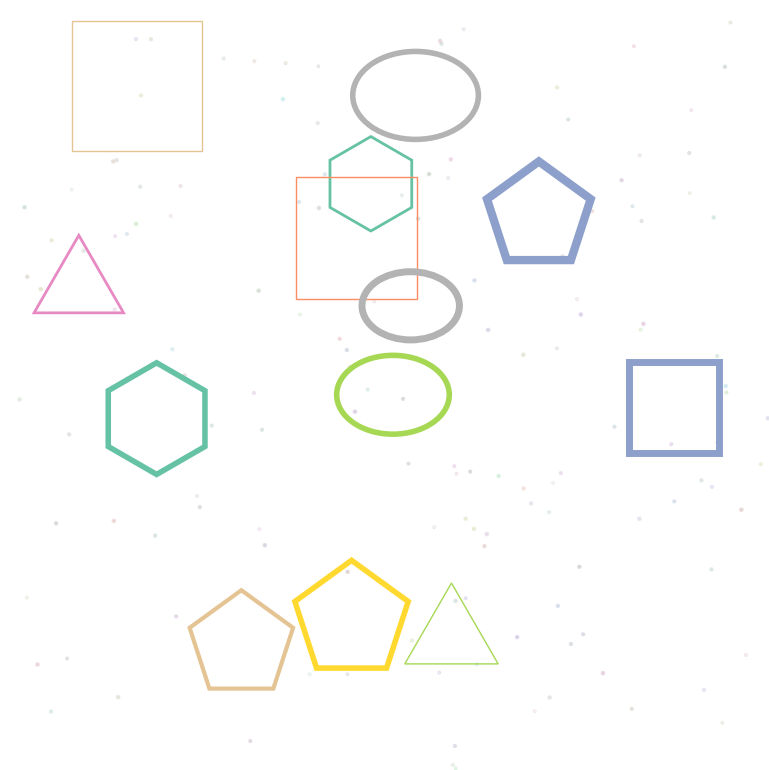[{"shape": "hexagon", "thickness": 1, "radius": 0.31, "center": [0.482, 0.761]}, {"shape": "hexagon", "thickness": 2, "radius": 0.36, "center": [0.203, 0.456]}, {"shape": "square", "thickness": 0.5, "radius": 0.39, "center": [0.463, 0.691]}, {"shape": "pentagon", "thickness": 3, "radius": 0.35, "center": [0.7, 0.72]}, {"shape": "square", "thickness": 2.5, "radius": 0.29, "center": [0.875, 0.471]}, {"shape": "triangle", "thickness": 1, "radius": 0.34, "center": [0.102, 0.627]}, {"shape": "triangle", "thickness": 0.5, "radius": 0.35, "center": [0.586, 0.173]}, {"shape": "oval", "thickness": 2, "radius": 0.37, "center": [0.51, 0.487]}, {"shape": "pentagon", "thickness": 2, "radius": 0.39, "center": [0.457, 0.195]}, {"shape": "square", "thickness": 0.5, "radius": 0.42, "center": [0.178, 0.889]}, {"shape": "pentagon", "thickness": 1.5, "radius": 0.35, "center": [0.313, 0.163]}, {"shape": "oval", "thickness": 2.5, "radius": 0.32, "center": [0.533, 0.603]}, {"shape": "oval", "thickness": 2, "radius": 0.41, "center": [0.54, 0.876]}]